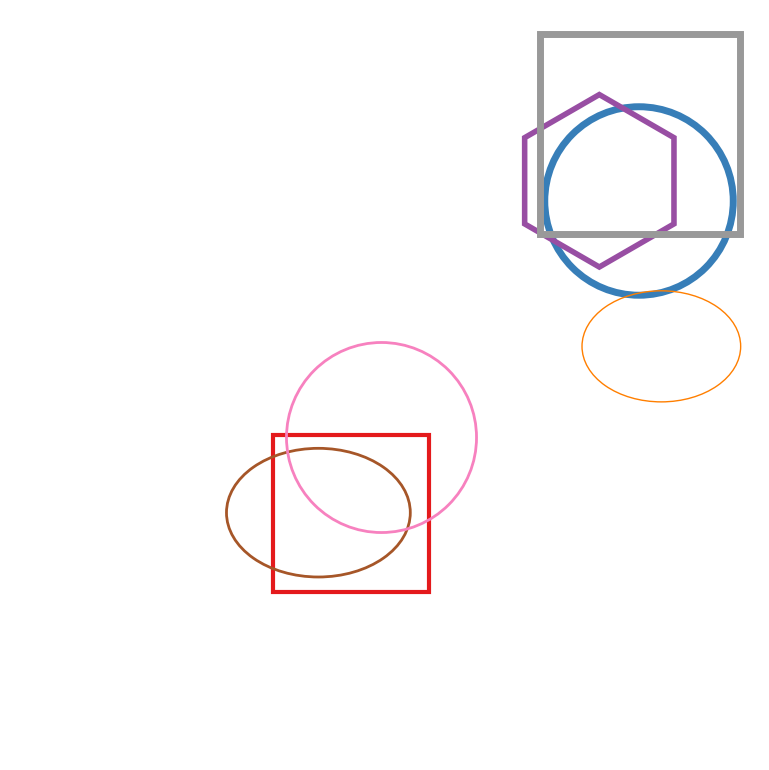[{"shape": "square", "thickness": 1.5, "radius": 0.51, "center": [0.456, 0.333]}, {"shape": "circle", "thickness": 2.5, "radius": 0.61, "center": [0.83, 0.739]}, {"shape": "hexagon", "thickness": 2, "radius": 0.56, "center": [0.778, 0.765]}, {"shape": "oval", "thickness": 0.5, "radius": 0.52, "center": [0.859, 0.55]}, {"shape": "oval", "thickness": 1, "radius": 0.6, "center": [0.413, 0.334]}, {"shape": "circle", "thickness": 1, "radius": 0.62, "center": [0.495, 0.432]}, {"shape": "square", "thickness": 2.5, "radius": 0.65, "center": [0.832, 0.826]}]